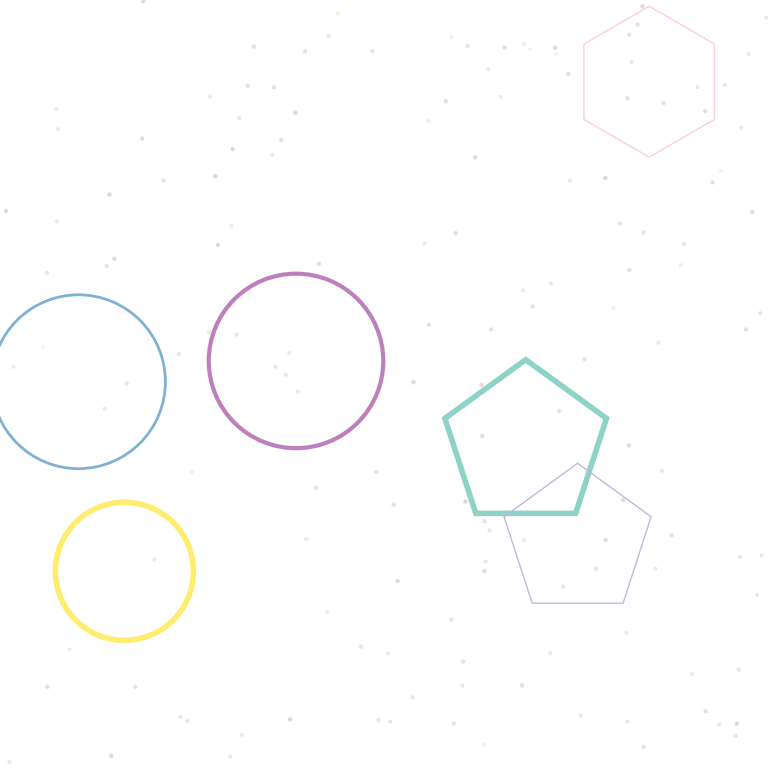[{"shape": "pentagon", "thickness": 2, "radius": 0.55, "center": [0.683, 0.423]}, {"shape": "pentagon", "thickness": 0.5, "radius": 0.5, "center": [0.75, 0.298]}, {"shape": "circle", "thickness": 1, "radius": 0.56, "center": [0.102, 0.504]}, {"shape": "hexagon", "thickness": 0.5, "radius": 0.49, "center": [0.843, 0.894]}, {"shape": "circle", "thickness": 1.5, "radius": 0.57, "center": [0.384, 0.531]}, {"shape": "circle", "thickness": 2, "radius": 0.45, "center": [0.162, 0.258]}]